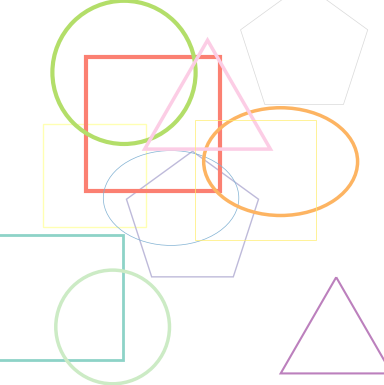[{"shape": "square", "thickness": 2, "radius": 0.81, "center": [0.158, 0.227]}, {"shape": "square", "thickness": 1, "radius": 0.67, "center": [0.246, 0.544]}, {"shape": "pentagon", "thickness": 1, "radius": 0.9, "center": [0.5, 0.427]}, {"shape": "square", "thickness": 3, "radius": 0.87, "center": [0.398, 0.678]}, {"shape": "oval", "thickness": 0.5, "radius": 0.88, "center": [0.444, 0.486]}, {"shape": "oval", "thickness": 2.5, "radius": 1.0, "center": [0.729, 0.58]}, {"shape": "circle", "thickness": 3, "radius": 0.93, "center": [0.322, 0.812]}, {"shape": "triangle", "thickness": 2.5, "radius": 0.94, "center": [0.539, 0.707]}, {"shape": "pentagon", "thickness": 0.5, "radius": 0.87, "center": [0.79, 0.869]}, {"shape": "triangle", "thickness": 1.5, "radius": 0.83, "center": [0.873, 0.113]}, {"shape": "circle", "thickness": 2.5, "radius": 0.74, "center": [0.293, 0.151]}, {"shape": "square", "thickness": 0.5, "radius": 0.78, "center": [0.663, 0.532]}]